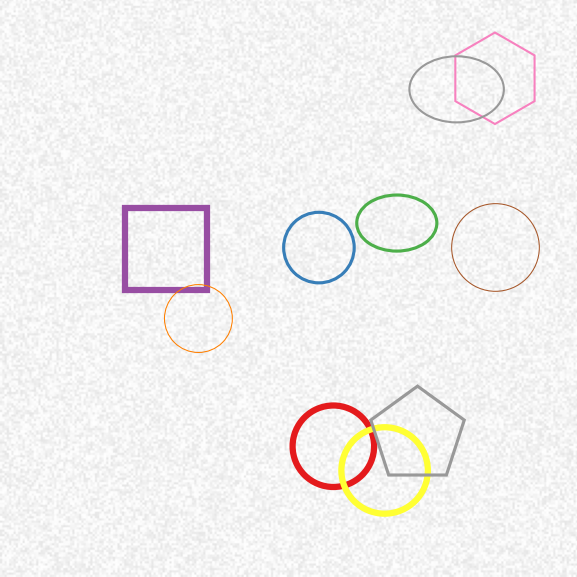[{"shape": "circle", "thickness": 3, "radius": 0.35, "center": [0.577, 0.226]}, {"shape": "circle", "thickness": 1.5, "radius": 0.31, "center": [0.552, 0.57]}, {"shape": "oval", "thickness": 1.5, "radius": 0.35, "center": [0.687, 0.613]}, {"shape": "square", "thickness": 3, "radius": 0.36, "center": [0.288, 0.567]}, {"shape": "circle", "thickness": 0.5, "radius": 0.29, "center": [0.344, 0.448]}, {"shape": "circle", "thickness": 3, "radius": 0.37, "center": [0.666, 0.185]}, {"shape": "circle", "thickness": 0.5, "radius": 0.38, "center": [0.858, 0.571]}, {"shape": "hexagon", "thickness": 1, "radius": 0.4, "center": [0.857, 0.864]}, {"shape": "pentagon", "thickness": 1.5, "radius": 0.43, "center": [0.723, 0.245]}, {"shape": "oval", "thickness": 1, "radius": 0.41, "center": [0.791, 0.844]}]